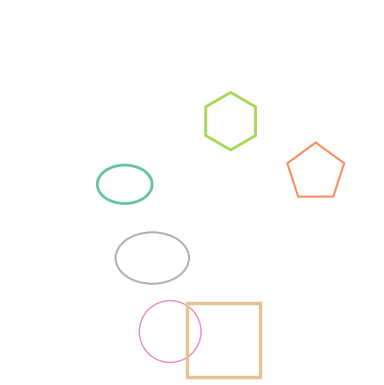[{"shape": "oval", "thickness": 2, "radius": 0.36, "center": [0.324, 0.521]}, {"shape": "pentagon", "thickness": 1.5, "radius": 0.39, "center": [0.82, 0.552]}, {"shape": "circle", "thickness": 1, "radius": 0.4, "center": [0.442, 0.139]}, {"shape": "hexagon", "thickness": 2, "radius": 0.37, "center": [0.599, 0.685]}, {"shape": "square", "thickness": 2.5, "radius": 0.48, "center": [0.58, 0.118]}, {"shape": "oval", "thickness": 1.5, "radius": 0.48, "center": [0.396, 0.33]}]